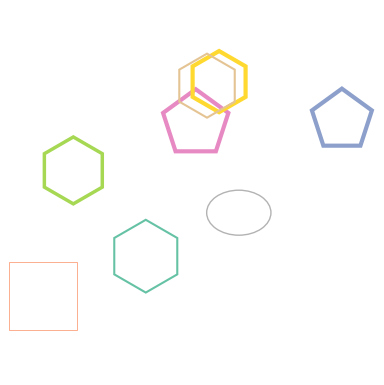[{"shape": "hexagon", "thickness": 1.5, "radius": 0.47, "center": [0.379, 0.335]}, {"shape": "square", "thickness": 0.5, "radius": 0.44, "center": [0.112, 0.231]}, {"shape": "pentagon", "thickness": 3, "radius": 0.41, "center": [0.888, 0.688]}, {"shape": "pentagon", "thickness": 3, "radius": 0.45, "center": [0.508, 0.679]}, {"shape": "hexagon", "thickness": 2.5, "radius": 0.43, "center": [0.19, 0.557]}, {"shape": "hexagon", "thickness": 3, "radius": 0.4, "center": [0.569, 0.788]}, {"shape": "hexagon", "thickness": 1.5, "radius": 0.42, "center": [0.538, 0.778]}, {"shape": "oval", "thickness": 1, "radius": 0.42, "center": [0.62, 0.448]}]